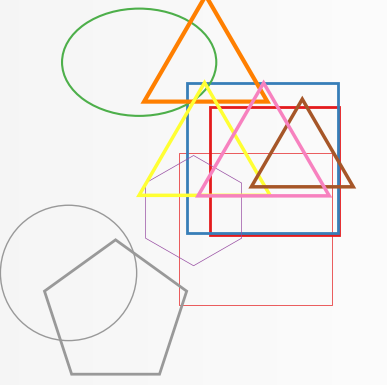[{"shape": "square", "thickness": 2, "radius": 0.83, "center": [0.708, 0.556]}, {"shape": "square", "thickness": 0.5, "radius": 0.99, "center": [0.659, 0.406]}, {"shape": "square", "thickness": 2, "radius": 0.97, "center": [0.678, 0.589]}, {"shape": "oval", "thickness": 1.5, "radius": 1.0, "center": [0.359, 0.838]}, {"shape": "hexagon", "thickness": 0.5, "radius": 0.72, "center": [0.5, 0.453]}, {"shape": "triangle", "thickness": 3, "radius": 0.92, "center": [0.531, 0.828]}, {"shape": "triangle", "thickness": 2.5, "radius": 0.98, "center": [0.528, 0.59]}, {"shape": "triangle", "thickness": 2.5, "radius": 0.76, "center": [0.78, 0.591]}, {"shape": "triangle", "thickness": 2.5, "radius": 0.98, "center": [0.68, 0.589]}, {"shape": "pentagon", "thickness": 2, "radius": 0.96, "center": [0.298, 0.184]}, {"shape": "circle", "thickness": 1, "radius": 0.88, "center": [0.177, 0.291]}]